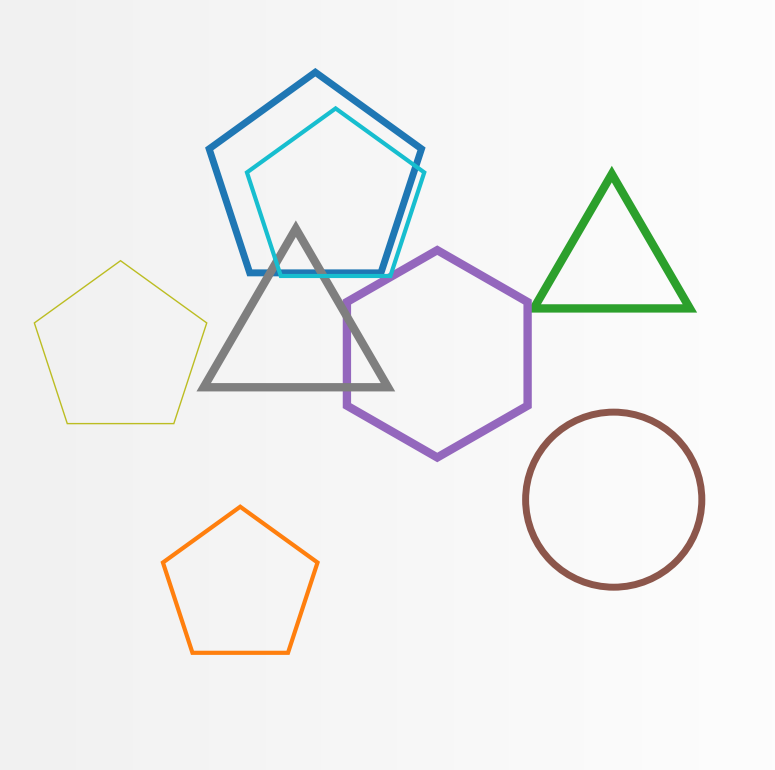[{"shape": "pentagon", "thickness": 2.5, "radius": 0.72, "center": [0.407, 0.762]}, {"shape": "pentagon", "thickness": 1.5, "radius": 0.52, "center": [0.31, 0.237]}, {"shape": "triangle", "thickness": 3, "radius": 0.58, "center": [0.789, 0.658]}, {"shape": "hexagon", "thickness": 3, "radius": 0.67, "center": [0.564, 0.54]}, {"shape": "circle", "thickness": 2.5, "radius": 0.57, "center": [0.792, 0.351]}, {"shape": "triangle", "thickness": 3, "radius": 0.69, "center": [0.382, 0.566]}, {"shape": "pentagon", "thickness": 0.5, "radius": 0.58, "center": [0.156, 0.544]}, {"shape": "pentagon", "thickness": 1.5, "radius": 0.6, "center": [0.433, 0.739]}]